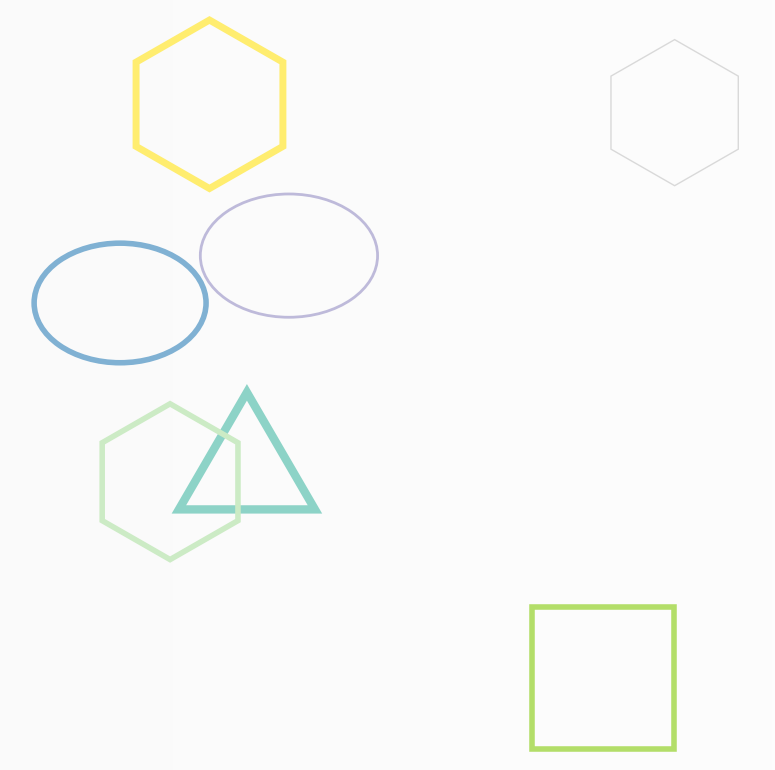[{"shape": "triangle", "thickness": 3, "radius": 0.51, "center": [0.319, 0.389]}, {"shape": "oval", "thickness": 1, "radius": 0.57, "center": [0.373, 0.668]}, {"shape": "oval", "thickness": 2, "radius": 0.55, "center": [0.155, 0.607]}, {"shape": "square", "thickness": 2, "radius": 0.46, "center": [0.778, 0.12]}, {"shape": "hexagon", "thickness": 0.5, "radius": 0.47, "center": [0.87, 0.854]}, {"shape": "hexagon", "thickness": 2, "radius": 0.51, "center": [0.219, 0.374]}, {"shape": "hexagon", "thickness": 2.5, "radius": 0.55, "center": [0.27, 0.865]}]